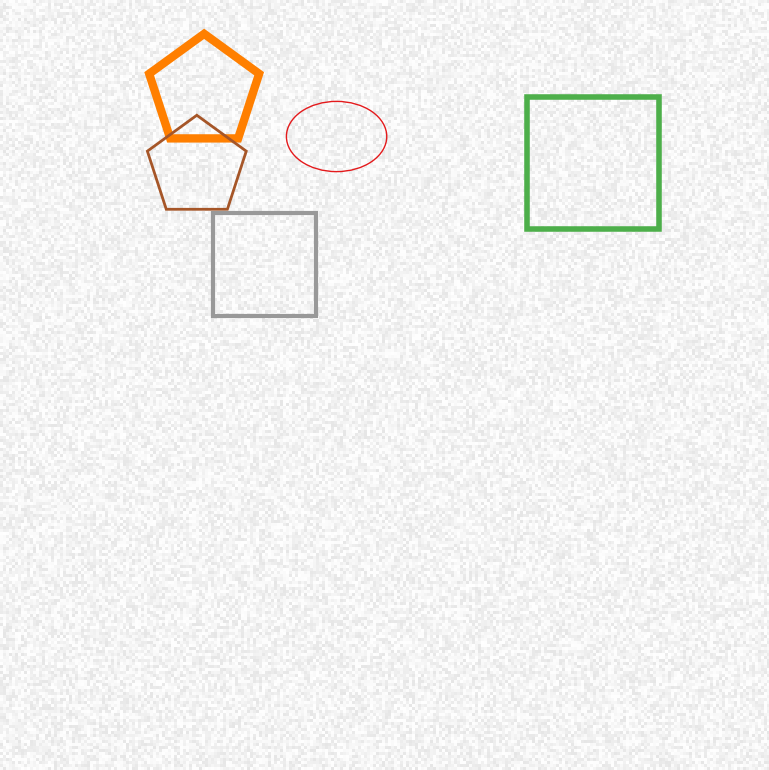[{"shape": "oval", "thickness": 0.5, "radius": 0.33, "center": [0.437, 0.823]}, {"shape": "square", "thickness": 2, "radius": 0.43, "center": [0.77, 0.788]}, {"shape": "pentagon", "thickness": 3, "radius": 0.38, "center": [0.265, 0.881]}, {"shape": "pentagon", "thickness": 1, "radius": 0.34, "center": [0.256, 0.783]}, {"shape": "square", "thickness": 1.5, "radius": 0.33, "center": [0.344, 0.657]}]